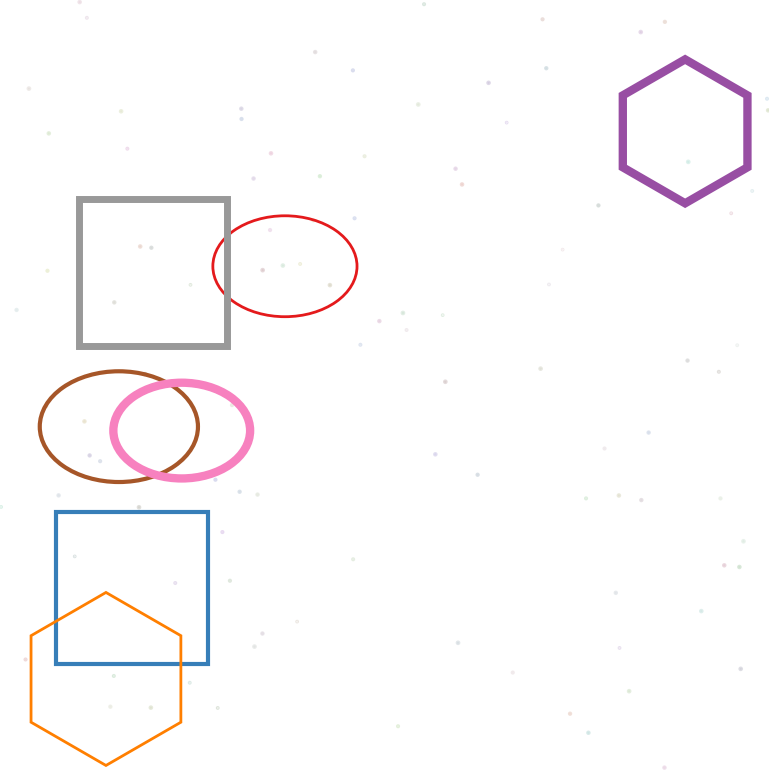[{"shape": "oval", "thickness": 1, "radius": 0.47, "center": [0.37, 0.654]}, {"shape": "square", "thickness": 1.5, "radius": 0.49, "center": [0.171, 0.236]}, {"shape": "hexagon", "thickness": 3, "radius": 0.47, "center": [0.89, 0.829]}, {"shape": "hexagon", "thickness": 1, "radius": 0.56, "center": [0.138, 0.118]}, {"shape": "oval", "thickness": 1.5, "radius": 0.51, "center": [0.154, 0.446]}, {"shape": "oval", "thickness": 3, "radius": 0.44, "center": [0.236, 0.441]}, {"shape": "square", "thickness": 2.5, "radius": 0.48, "center": [0.199, 0.646]}]